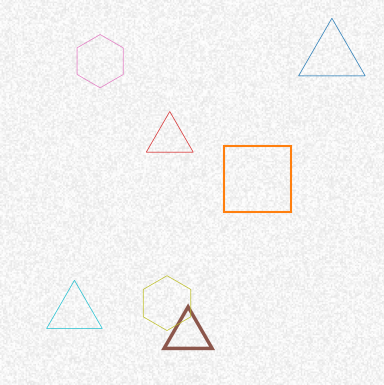[{"shape": "triangle", "thickness": 0.5, "radius": 0.5, "center": [0.862, 0.853]}, {"shape": "square", "thickness": 1.5, "radius": 0.43, "center": [0.669, 0.536]}, {"shape": "triangle", "thickness": 0.5, "radius": 0.35, "center": [0.441, 0.64]}, {"shape": "triangle", "thickness": 2.5, "radius": 0.36, "center": [0.489, 0.131]}, {"shape": "hexagon", "thickness": 0.5, "radius": 0.35, "center": [0.26, 0.841]}, {"shape": "hexagon", "thickness": 0.5, "radius": 0.36, "center": [0.434, 0.213]}, {"shape": "triangle", "thickness": 0.5, "radius": 0.42, "center": [0.193, 0.189]}]